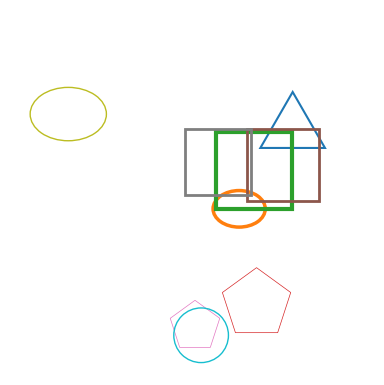[{"shape": "triangle", "thickness": 1.5, "radius": 0.48, "center": [0.76, 0.664]}, {"shape": "oval", "thickness": 2.5, "radius": 0.34, "center": [0.621, 0.458]}, {"shape": "square", "thickness": 3, "radius": 0.49, "center": [0.66, 0.557]}, {"shape": "pentagon", "thickness": 0.5, "radius": 0.47, "center": [0.666, 0.211]}, {"shape": "square", "thickness": 2, "radius": 0.47, "center": [0.736, 0.572]}, {"shape": "pentagon", "thickness": 0.5, "radius": 0.34, "center": [0.506, 0.152]}, {"shape": "square", "thickness": 2, "radius": 0.43, "center": [0.566, 0.58]}, {"shape": "oval", "thickness": 1, "radius": 0.5, "center": [0.177, 0.704]}, {"shape": "circle", "thickness": 1, "radius": 0.35, "center": [0.522, 0.129]}]